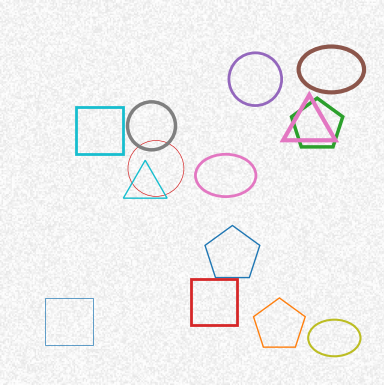[{"shape": "pentagon", "thickness": 1, "radius": 0.37, "center": [0.604, 0.34]}, {"shape": "square", "thickness": 0.5, "radius": 0.31, "center": [0.179, 0.165]}, {"shape": "pentagon", "thickness": 1, "radius": 0.35, "center": [0.726, 0.155]}, {"shape": "pentagon", "thickness": 2.5, "radius": 0.35, "center": [0.824, 0.675]}, {"shape": "square", "thickness": 2, "radius": 0.3, "center": [0.555, 0.216]}, {"shape": "circle", "thickness": 0.5, "radius": 0.36, "center": [0.405, 0.562]}, {"shape": "circle", "thickness": 2, "radius": 0.34, "center": [0.663, 0.794]}, {"shape": "oval", "thickness": 3, "radius": 0.43, "center": [0.861, 0.82]}, {"shape": "oval", "thickness": 2, "radius": 0.39, "center": [0.586, 0.544]}, {"shape": "triangle", "thickness": 3, "radius": 0.39, "center": [0.803, 0.675]}, {"shape": "circle", "thickness": 2.5, "radius": 0.31, "center": [0.394, 0.673]}, {"shape": "oval", "thickness": 1.5, "radius": 0.34, "center": [0.868, 0.122]}, {"shape": "triangle", "thickness": 1, "radius": 0.33, "center": [0.377, 0.518]}, {"shape": "square", "thickness": 2, "radius": 0.31, "center": [0.257, 0.661]}]